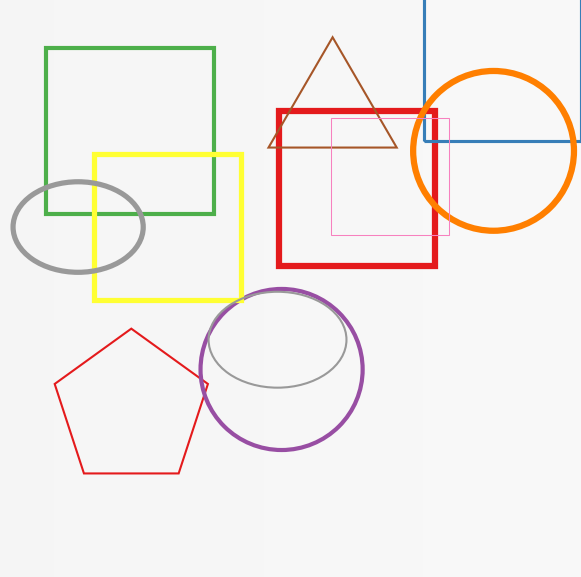[{"shape": "pentagon", "thickness": 1, "radius": 0.69, "center": [0.226, 0.291]}, {"shape": "square", "thickness": 3, "radius": 0.67, "center": [0.615, 0.673]}, {"shape": "square", "thickness": 1.5, "radius": 0.68, "center": [0.865, 0.891]}, {"shape": "square", "thickness": 2, "radius": 0.72, "center": [0.224, 0.772]}, {"shape": "circle", "thickness": 2, "radius": 0.7, "center": [0.484, 0.359]}, {"shape": "circle", "thickness": 3, "radius": 0.69, "center": [0.849, 0.738]}, {"shape": "square", "thickness": 2.5, "radius": 0.63, "center": [0.288, 0.607]}, {"shape": "triangle", "thickness": 1, "radius": 0.64, "center": [0.572, 0.807]}, {"shape": "square", "thickness": 0.5, "radius": 0.51, "center": [0.671, 0.693]}, {"shape": "oval", "thickness": 1, "radius": 0.59, "center": [0.477, 0.411]}, {"shape": "oval", "thickness": 2.5, "radius": 0.56, "center": [0.134, 0.606]}]